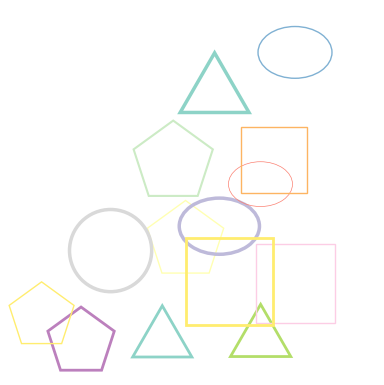[{"shape": "triangle", "thickness": 2.5, "radius": 0.52, "center": [0.557, 0.759]}, {"shape": "triangle", "thickness": 2, "radius": 0.44, "center": [0.421, 0.117]}, {"shape": "pentagon", "thickness": 1, "radius": 0.52, "center": [0.482, 0.375]}, {"shape": "oval", "thickness": 2.5, "radius": 0.52, "center": [0.57, 0.412]}, {"shape": "oval", "thickness": 0.5, "radius": 0.42, "center": [0.677, 0.522]}, {"shape": "oval", "thickness": 1, "radius": 0.48, "center": [0.766, 0.864]}, {"shape": "square", "thickness": 1, "radius": 0.43, "center": [0.712, 0.584]}, {"shape": "triangle", "thickness": 2, "radius": 0.45, "center": [0.677, 0.119]}, {"shape": "square", "thickness": 1, "radius": 0.51, "center": [0.768, 0.264]}, {"shape": "circle", "thickness": 2.5, "radius": 0.53, "center": [0.287, 0.349]}, {"shape": "pentagon", "thickness": 2, "radius": 0.45, "center": [0.211, 0.112]}, {"shape": "pentagon", "thickness": 1.5, "radius": 0.54, "center": [0.45, 0.579]}, {"shape": "square", "thickness": 2, "radius": 0.56, "center": [0.597, 0.269]}, {"shape": "pentagon", "thickness": 1, "radius": 0.44, "center": [0.108, 0.179]}]